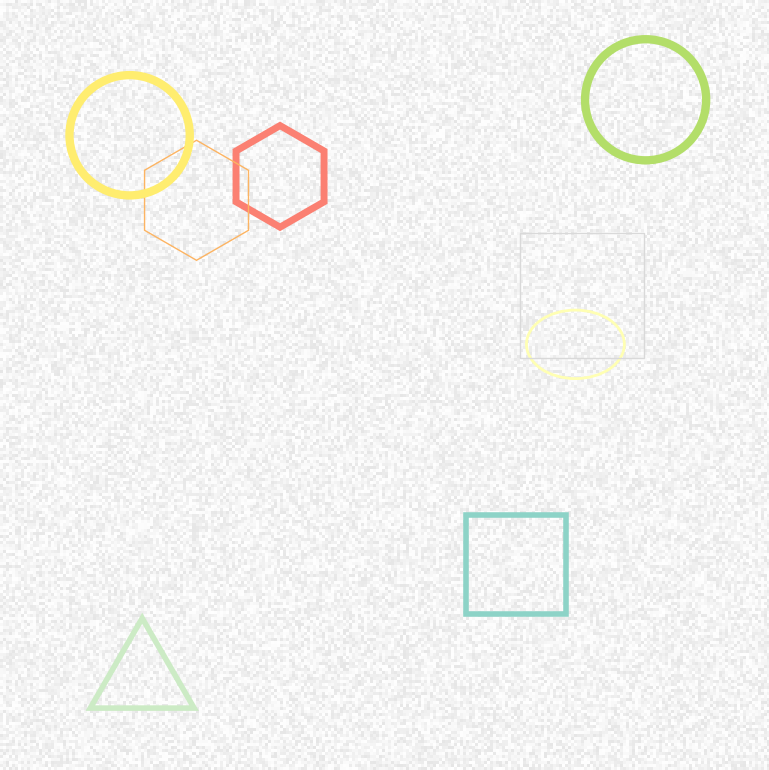[{"shape": "square", "thickness": 2, "radius": 0.32, "center": [0.67, 0.267]}, {"shape": "oval", "thickness": 1, "radius": 0.32, "center": [0.747, 0.553]}, {"shape": "hexagon", "thickness": 2.5, "radius": 0.33, "center": [0.364, 0.771]}, {"shape": "hexagon", "thickness": 0.5, "radius": 0.39, "center": [0.255, 0.74]}, {"shape": "circle", "thickness": 3, "radius": 0.39, "center": [0.838, 0.87]}, {"shape": "square", "thickness": 0.5, "radius": 0.4, "center": [0.756, 0.616]}, {"shape": "triangle", "thickness": 2, "radius": 0.39, "center": [0.185, 0.119]}, {"shape": "circle", "thickness": 3, "radius": 0.39, "center": [0.168, 0.824]}]